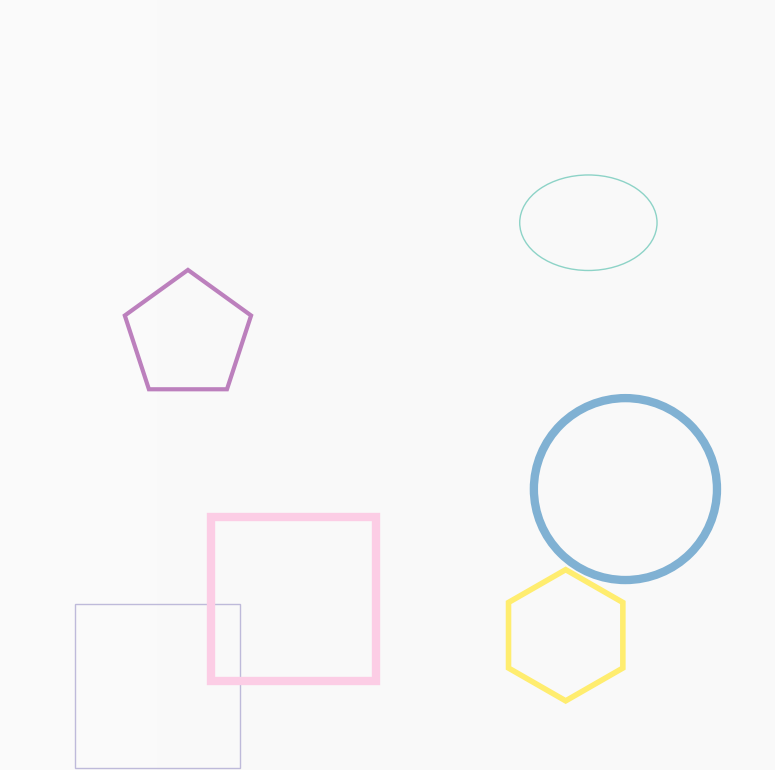[{"shape": "oval", "thickness": 0.5, "radius": 0.44, "center": [0.759, 0.711]}, {"shape": "square", "thickness": 0.5, "radius": 0.53, "center": [0.204, 0.109]}, {"shape": "circle", "thickness": 3, "radius": 0.59, "center": [0.807, 0.365]}, {"shape": "square", "thickness": 3, "radius": 0.53, "center": [0.379, 0.222]}, {"shape": "pentagon", "thickness": 1.5, "radius": 0.43, "center": [0.243, 0.564]}, {"shape": "hexagon", "thickness": 2, "radius": 0.43, "center": [0.73, 0.175]}]